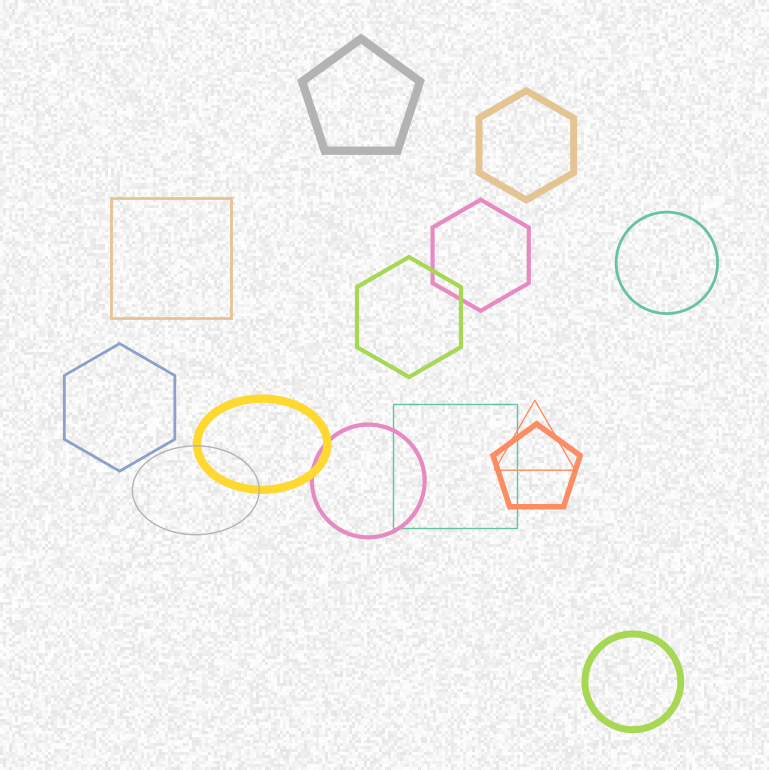[{"shape": "circle", "thickness": 1, "radius": 0.33, "center": [0.866, 0.659]}, {"shape": "square", "thickness": 0.5, "radius": 0.4, "center": [0.591, 0.395]}, {"shape": "triangle", "thickness": 0.5, "radius": 0.3, "center": [0.695, 0.42]}, {"shape": "pentagon", "thickness": 2, "radius": 0.3, "center": [0.697, 0.39]}, {"shape": "hexagon", "thickness": 1, "radius": 0.41, "center": [0.155, 0.471]}, {"shape": "hexagon", "thickness": 1.5, "radius": 0.36, "center": [0.624, 0.668]}, {"shape": "circle", "thickness": 1.5, "radius": 0.37, "center": [0.478, 0.375]}, {"shape": "circle", "thickness": 2.5, "radius": 0.31, "center": [0.822, 0.115]}, {"shape": "hexagon", "thickness": 1.5, "radius": 0.39, "center": [0.531, 0.588]}, {"shape": "oval", "thickness": 3, "radius": 0.42, "center": [0.34, 0.423]}, {"shape": "square", "thickness": 1, "radius": 0.39, "center": [0.222, 0.665]}, {"shape": "hexagon", "thickness": 2.5, "radius": 0.35, "center": [0.684, 0.811]}, {"shape": "pentagon", "thickness": 3, "radius": 0.4, "center": [0.469, 0.869]}, {"shape": "oval", "thickness": 0.5, "radius": 0.41, "center": [0.254, 0.363]}]